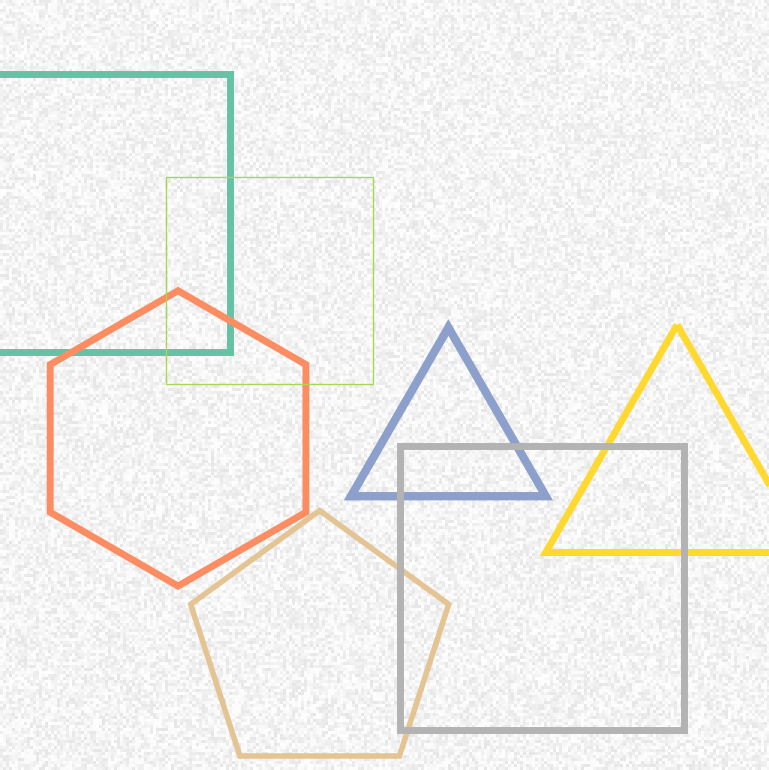[{"shape": "square", "thickness": 2.5, "radius": 0.9, "center": [0.117, 0.724]}, {"shape": "hexagon", "thickness": 2.5, "radius": 0.96, "center": [0.231, 0.431]}, {"shape": "triangle", "thickness": 3, "radius": 0.73, "center": [0.582, 0.429]}, {"shape": "square", "thickness": 0.5, "radius": 0.67, "center": [0.35, 0.635]}, {"shape": "triangle", "thickness": 2.5, "radius": 0.99, "center": [0.879, 0.381]}, {"shape": "pentagon", "thickness": 2, "radius": 0.88, "center": [0.415, 0.161]}, {"shape": "square", "thickness": 2.5, "radius": 0.92, "center": [0.704, 0.236]}]